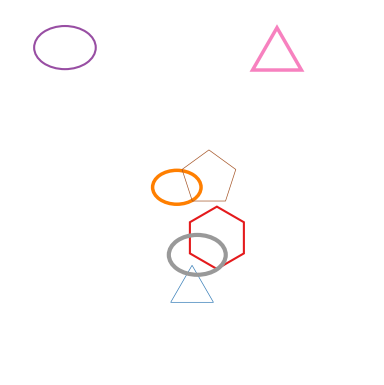[{"shape": "hexagon", "thickness": 1.5, "radius": 0.4, "center": [0.563, 0.382]}, {"shape": "triangle", "thickness": 0.5, "radius": 0.32, "center": [0.499, 0.247]}, {"shape": "oval", "thickness": 1.5, "radius": 0.4, "center": [0.169, 0.876]}, {"shape": "oval", "thickness": 2.5, "radius": 0.31, "center": [0.459, 0.514]}, {"shape": "pentagon", "thickness": 0.5, "radius": 0.37, "center": [0.543, 0.537]}, {"shape": "triangle", "thickness": 2.5, "radius": 0.37, "center": [0.719, 0.855]}, {"shape": "oval", "thickness": 3, "radius": 0.37, "center": [0.512, 0.338]}]